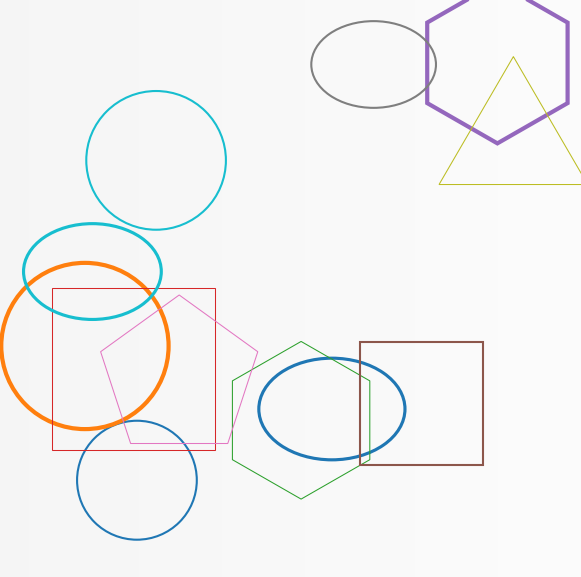[{"shape": "circle", "thickness": 1, "radius": 0.51, "center": [0.236, 0.168]}, {"shape": "oval", "thickness": 1.5, "radius": 0.63, "center": [0.571, 0.291]}, {"shape": "circle", "thickness": 2, "radius": 0.72, "center": [0.146, 0.4]}, {"shape": "hexagon", "thickness": 0.5, "radius": 0.68, "center": [0.518, 0.271]}, {"shape": "square", "thickness": 0.5, "radius": 0.7, "center": [0.23, 0.36]}, {"shape": "hexagon", "thickness": 2, "radius": 0.7, "center": [0.856, 0.89]}, {"shape": "square", "thickness": 1, "radius": 0.53, "center": [0.725, 0.301]}, {"shape": "pentagon", "thickness": 0.5, "radius": 0.71, "center": [0.308, 0.346]}, {"shape": "oval", "thickness": 1, "radius": 0.54, "center": [0.643, 0.887]}, {"shape": "triangle", "thickness": 0.5, "radius": 0.74, "center": [0.883, 0.753]}, {"shape": "circle", "thickness": 1, "radius": 0.6, "center": [0.269, 0.721]}, {"shape": "oval", "thickness": 1.5, "radius": 0.59, "center": [0.159, 0.529]}]